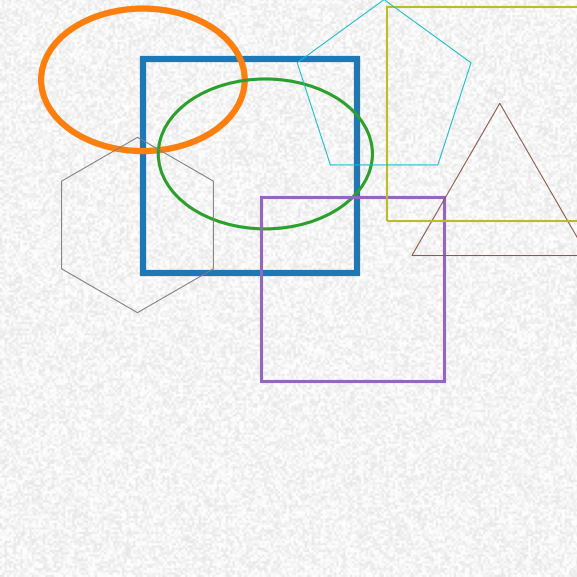[{"shape": "square", "thickness": 3, "radius": 0.93, "center": [0.433, 0.712]}, {"shape": "oval", "thickness": 3, "radius": 0.88, "center": [0.247, 0.861]}, {"shape": "oval", "thickness": 1.5, "radius": 0.93, "center": [0.46, 0.733]}, {"shape": "square", "thickness": 1.5, "radius": 0.79, "center": [0.61, 0.499]}, {"shape": "triangle", "thickness": 0.5, "radius": 0.88, "center": [0.865, 0.645]}, {"shape": "hexagon", "thickness": 0.5, "radius": 0.76, "center": [0.238, 0.61]}, {"shape": "square", "thickness": 1, "radius": 0.93, "center": [0.857, 0.802]}, {"shape": "pentagon", "thickness": 0.5, "radius": 0.79, "center": [0.665, 0.842]}]